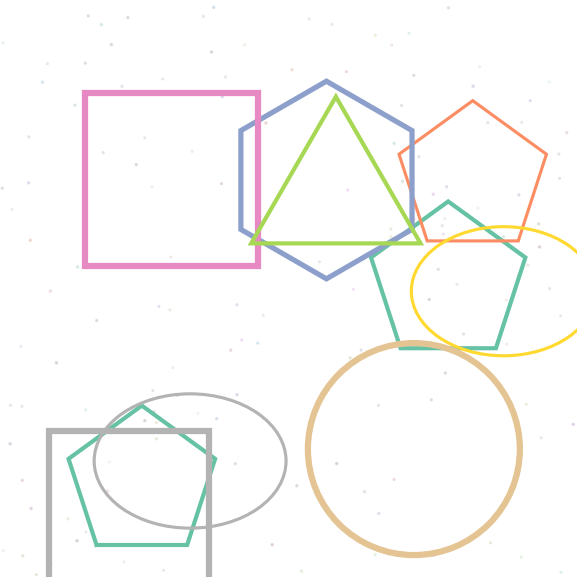[{"shape": "pentagon", "thickness": 2, "radius": 0.7, "center": [0.776, 0.51]}, {"shape": "pentagon", "thickness": 2, "radius": 0.67, "center": [0.246, 0.163]}, {"shape": "pentagon", "thickness": 1.5, "radius": 0.67, "center": [0.819, 0.691]}, {"shape": "hexagon", "thickness": 2.5, "radius": 0.86, "center": [0.565, 0.687]}, {"shape": "square", "thickness": 3, "radius": 0.75, "center": [0.297, 0.688]}, {"shape": "triangle", "thickness": 2, "radius": 0.85, "center": [0.582, 0.662]}, {"shape": "oval", "thickness": 1.5, "radius": 0.8, "center": [0.872, 0.495]}, {"shape": "circle", "thickness": 3, "radius": 0.92, "center": [0.717, 0.222]}, {"shape": "oval", "thickness": 1.5, "radius": 0.83, "center": [0.329, 0.201]}, {"shape": "square", "thickness": 3, "radius": 0.69, "center": [0.224, 0.114]}]